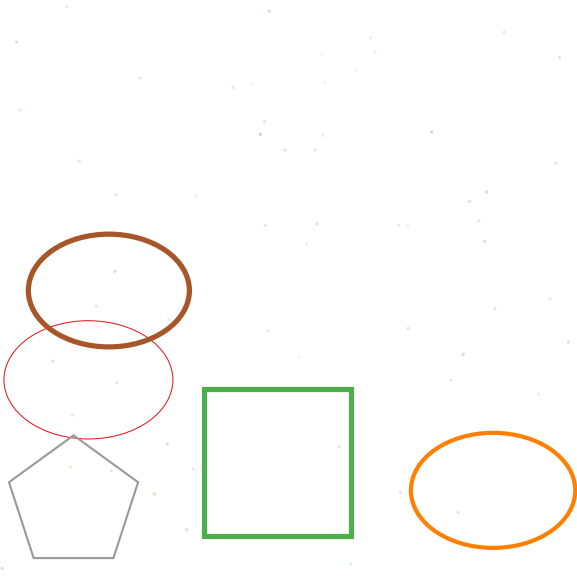[{"shape": "oval", "thickness": 0.5, "radius": 0.73, "center": [0.153, 0.341]}, {"shape": "square", "thickness": 2.5, "radius": 0.64, "center": [0.48, 0.199]}, {"shape": "oval", "thickness": 2, "radius": 0.71, "center": [0.854, 0.15]}, {"shape": "oval", "thickness": 2.5, "radius": 0.7, "center": [0.189, 0.496]}, {"shape": "pentagon", "thickness": 1, "radius": 0.59, "center": [0.127, 0.128]}]